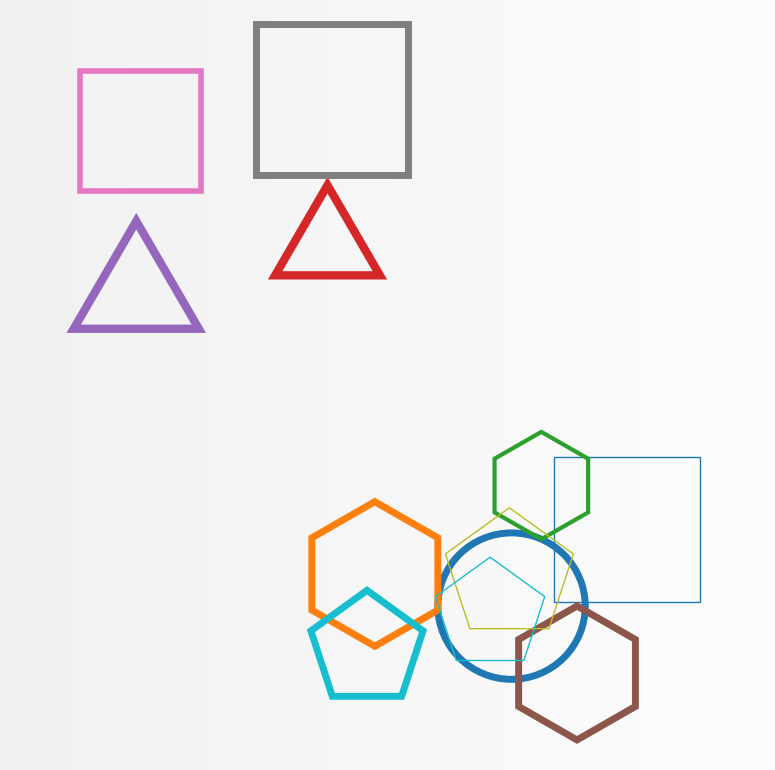[{"shape": "square", "thickness": 0.5, "radius": 0.47, "center": [0.809, 0.312]}, {"shape": "circle", "thickness": 2.5, "radius": 0.48, "center": [0.66, 0.213]}, {"shape": "hexagon", "thickness": 2.5, "radius": 0.47, "center": [0.484, 0.255]}, {"shape": "hexagon", "thickness": 1.5, "radius": 0.35, "center": [0.699, 0.369]}, {"shape": "triangle", "thickness": 3, "radius": 0.39, "center": [0.423, 0.681]}, {"shape": "triangle", "thickness": 3, "radius": 0.47, "center": [0.176, 0.62]}, {"shape": "hexagon", "thickness": 2.5, "radius": 0.43, "center": [0.745, 0.126]}, {"shape": "square", "thickness": 2, "radius": 0.39, "center": [0.182, 0.829]}, {"shape": "square", "thickness": 2.5, "radius": 0.49, "center": [0.428, 0.871]}, {"shape": "pentagon", "thickness": 0.5, "radius": 0.43, "center": [0.657, 0.254]}, {"shape": "pentagon", "thickness": 0.5, "radius": 0.37, "center": [0.632, 0.202]}, {"shape": "pentagon", "thickness": 2.5, "radius": 0.38, "center": [0.474, 0.157]}]